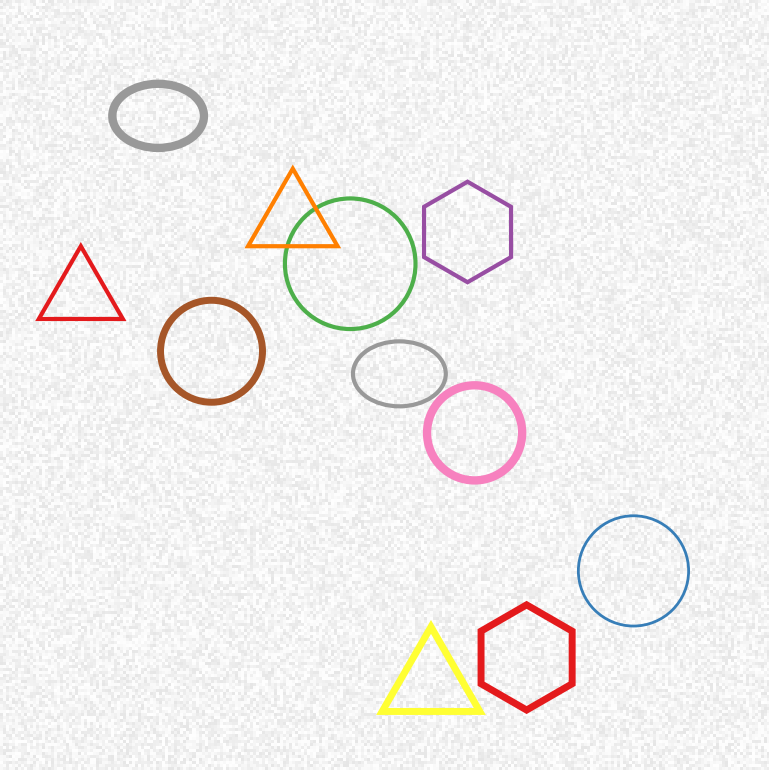[{"shape": "triangle", "thickness": 1.5, "radius": 0.32, "center": [0.105, 0.617]}, {"shape": "hexagon", "thickness": 2.5, "radius": 0.34, "center": [0.684, 0.146]}, {"shape": "circle", "thickness": 1, "radius": 0.36, "center": [0.823, 0.259]}, {"shape": "circle", "thickness": 1.5, "radius": 0.42, "center": [0.455, 0.657]}, {"shape": "hexagon", "thickness": 1.5, "radius": 0.33, "center": [0.607, 0.699]}, {"shape": "triangle", "thickness": 1.5, "radius": 0.34, "center": [0.38, 0.714]}, {"shape": "triangle", "thickness": 2.5, "radius": 0.37, "center": [0.56, 0.113]}, {"shape": "circle", "thickness": 2.5, "radius": 0.33, "center": [0.275, 0.544]}, {"shape": "circle", "thickness": 3, "radius": 0.31, "center": [0.616, 0.438]}, {"shape": "oval", "thickness": 3, "radius": 0.3, "center": [0.205, 0.85]}, {"shape": "oval", "thickness": 1.5, "radius": 0.3, "center": [0.519, 0.514]}]